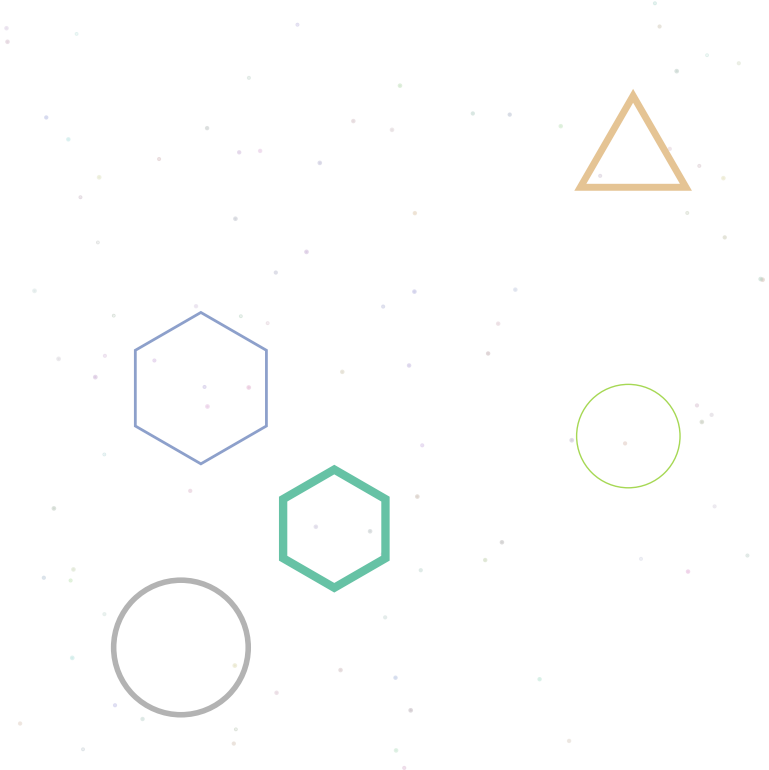[{"shape": "hexagon", "thickness": 3, "radius": 0.38, "center": [0.434, 0.313]}, {"shape": "hexagon", "thickness": 1, "radius": 0.49, "center": [0.261, 0.496]}, {"shape": "circle", "thickness": 0.5, "radius": 0.34, "center": [0.816, 0.434]}, {"shape": "triangle", "thickness": 2.5, "radius": 0.4, "center": [0.822, 0.796]}, {"shape": "circle", "thickness": 2, "radius": 0.44, "center": [0.235, 0.159]}]